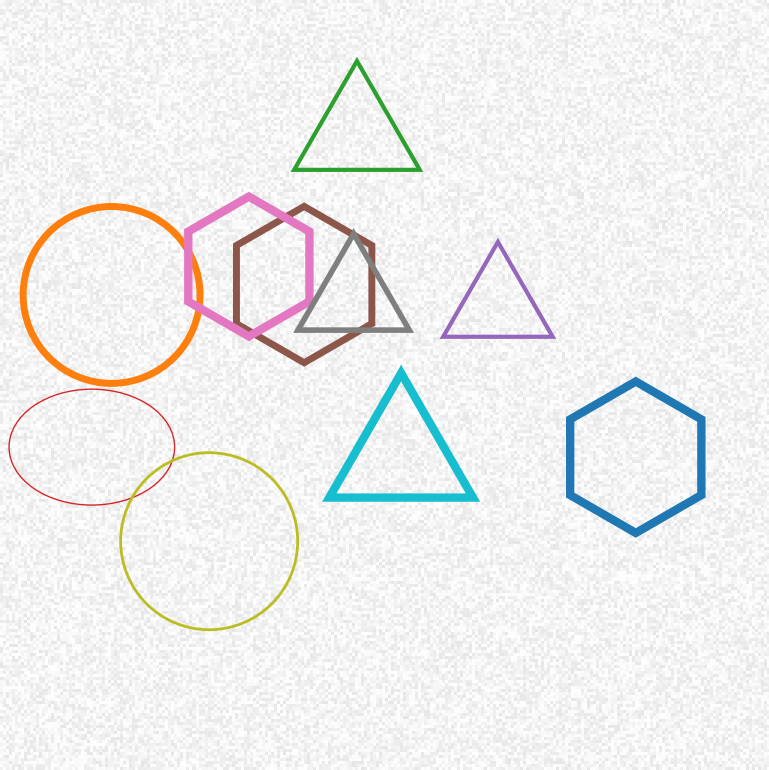[{"shape": "hexagon", "thickness": 3, "radius": 0.49, "center": [0.826, 0.406]}, {"shape": "circle", "thickness": 2.5, "radius": 0.57, "center": [0.145, 0.617]}, {"shape": "triangle", "thickness": 1.5, "radius": 0.47, "center": [0.464, 0.827]}, {"shape": "oval", "thickness": 0.5, "radius": 0.54, "center": [0.119, 0.419]}, {"shape": "triangle", "thickness": 1.5, "radius": 0.41, "center": [0.647, 0.604]}, {"shape": "hexagon", "thickness": 2.5, "radius": 0.51, "center": [0.395, 0.63]}, {"shape": "hexagon", "thickness": 3, "radius": 0.45, "center": [0.323, 0.654]}, {"shape": "triangle", "thickness": 2, "radius": 0.42, "center": [0.459, 0.613]}, {"shape": "circle", "thickness": 1, "radius": 0.57, "center": [0.272, 0.297]}, {"shape": "triangle", "thickness": 3, "radius": 0.54, "center": [0.521, 0.408]}]